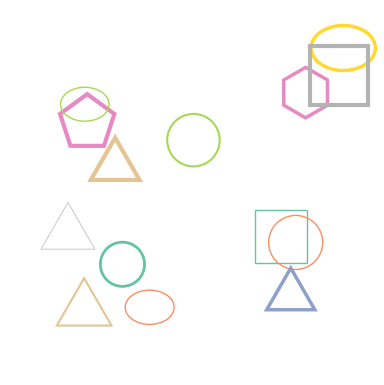[{"shape": "square", "thickness": 1, "radius": 0.34, "center": [0.73, 0.386]}, {"shape": "circle", "thickness": 2, "radius": 0.29, "center": [0.318, 0.314]}, {"shape": "oval", "thickness": 1, "radius": 0.32, "center": [0.389, 0.202]}, {"shape": "circle", "thickness": 1, "radius": 0.35, "center": [0.768, 0.37]}, {"shape": "triangle", "thickness": 2.5, "radius": 0.36, "center": [0.755, 0.232]}, {"shape": "pentagon", "thickness": 3, "radius": 0.37, "center": [0.227, 0.681]}, {"shape": "hexagon", "thickness": 2.5, "radius": 0.33, "center": [0.794, 0.759]}, {"shape": "circle", "thickness": 1.5, "radius": 0.34, "center": [0.502, 0.636]}, {"shape": "oval", "thickness": 1, "radius": 0.31, "center": [0.22, 0.729]}, {"shape": "oval", "thickness": 2.5, "radius": 0.42, "center": [0.892, 0.875]}, {"shape": "triangle", "thickness": 3, "radius": 0.37, "center": [0.299, 0.569]}, {"shape": "triangle", "thickness": 1.5, "radius": 0.41, "center": [0.219, 0.195]}, {"shape": "square", "thickness": 3, "radius": 0.38, "center": [0.881, 0.803]}, {"shape": "triangle", "thickness": 0.5, "radius": 0.4, "center": [0.177, 0.393]}]